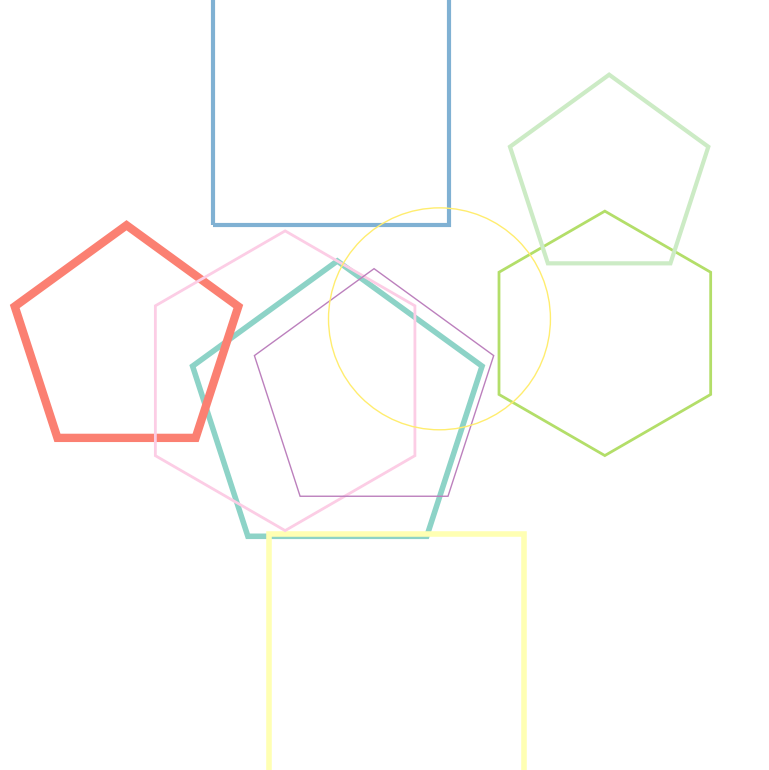[{"shape": "pentagon", "thickness": 2, "radius": 0.99, "center": [0.438, 0.463]}, {"shape": "square", "thickness": 2, "radius": 0.83, "center": [0.515, 0.14]}, {"shape": "pentagon", "thickness": 3, "radius": 0.76, "center": [0.164, 0.555]}, {"shape": "square", "thickness": 1.5, "radius": 0.77, "center": [0.43, 0.862]}, {"shape": "hexagon", "thickness": 1, "radius": 0.79, "center": [0.786, 0.567]}, {"shape": "hexagon", "thickness": 1, "radius": 0.97, "center": [0.37, 0.506]}, {"shape": "pentagon", "thickness": 0.5, "radius": 0.82, "center": [0.486, 0.488]}, {"shape": "pentagon", "thickness": 1.5, "radius": 0.68, "center": [0.791, 0.768]}, {"shape": "circle", "thickness": 0.5, "radius": 0.72, "center": [0.571, 0.586]}]